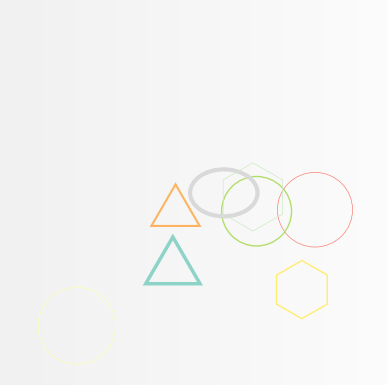[{"shape": "triangle", "thickness": 2.5, "radius": 0.4, "center": [0.446, 0.304]}, {"shape": "circle", "thickness": 0.5, "radius": 0.5, "center": [0.198, 0.154]}, {"shape": "circle", "thickness": 0.5, "radius": 0.48, "center": [0.813, 0.455]}, {"shape": "triangle", "thickness": 1.5, "radius": 0.36, "center": [0.453, 0.449]}, {"shape": "circle", "thickness": 1, "radius": 0.45, "center": [0.662, 0.451]}, {"shape": "oval", "thickness": 3, "radius": 0.44, "center": [0.578, 0.499]}, {"shape": "hexagon", "thickness": 0.5, "radius": 0.44, "center": [0.653, 0.488]}, {"shape": "hexagon", "thickness": 1, "radius": 0.38, "center": [0.779, 0.248]}]